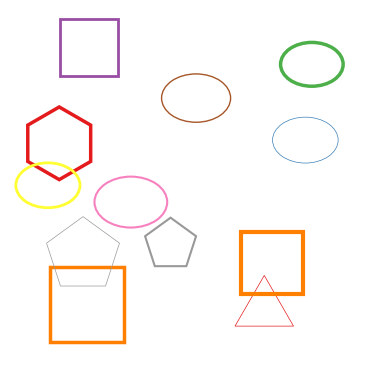[{"shape": "triangle", "thickness": 0.5, "radius": 0.44, "center": [0.686, 0.197]}, {"shape": "hexagon", "thickness": 2.5, "radius": 0.47, "center": [0.154, 0.628]}, {"shape": "oval", "thickness": 0.5, "radius": 0.43, "center": [0.793, 0.636]}, {"shape": "oval", "thickness": 2.5, "radius": 0.41, "center": [0.81, 0.833]}, {"shape": "square", "thickness": 2, "radius": 0.37, "center": [0.231, 0.877]}, {"shape": "square", "thickness": 3, "radius": 0.4, "center": [0.706, 0.316]}, {"shape": "square", "thickness": 2.5, "radius": 0.48, "center": [0.226, 0.208]}, {"shape": "oval", "thickness": 2, "radius": 0.42, "center": [0.124, 0.519]}, {"shape": "oval", "thickness": 1, "radius": 0.45, "center": [0.509, 0.745]}, {"shape": "oval", "thickness": 1.5, "radius": 0.47, "center": [0.34, 0.475]}, {"shape": "pentagon", "thickness": 0.5, "radius": 0.5, "center": [0.216, 0.338]}, {"shape": "pentagon", "thickness": 1.5, "radius": 0.35, "center": [0.443, 0.365]}]